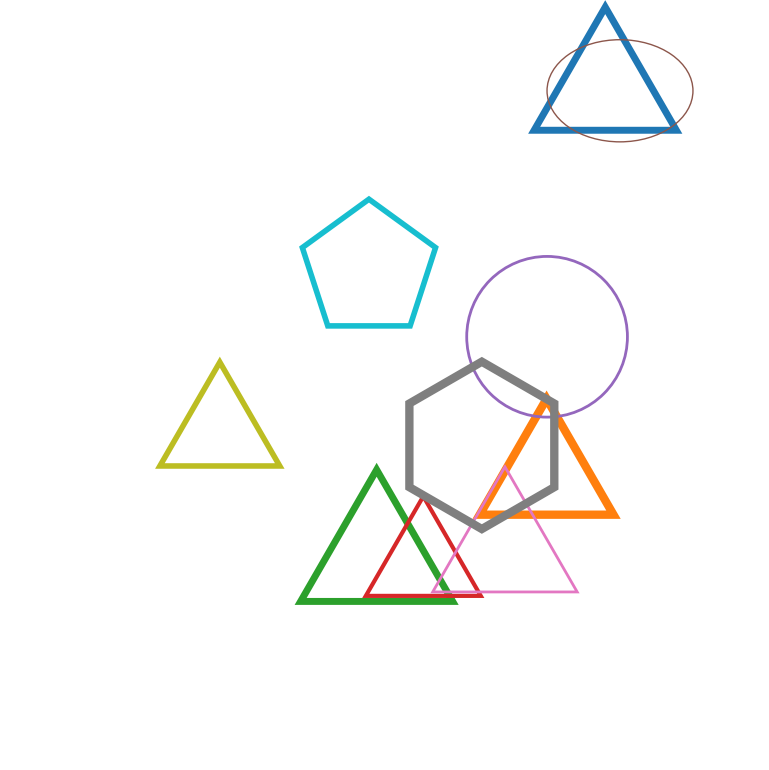[{"shape": "triangle", "thickness": 2.5, "radius": 0.53, "center": [0.786, 0.884]}, {"shape": "triangle", "thickness": 3, "radius": 0.5, "center": [0.71, 0.382]}, {"shape": "triangle", "thickness": 2.5, "radius": 0.57, "center": [0.489, 0.276]}, {"shape": "triangle", "thickness": 1.5, "radius": 0.43, "center": [0.55, 0.269]}, {"shape": "circle", "thickness": 1, "radius": 0.52, "center": [0.71, 0.563]}, {"shape": "oval", "thickness": 0.5, "radius": 0.47, "center": [0.805, 0.882]}, {"shape": "triangle", "thickness": 1, "radius": 0.54, "center": [0.656, 0.285]}, {"shape": "hexagon", "thickness": 3, "radius": 0.54, "center": [0.626, 0.422]}, {"shape": "triangle", "thickness": 2, "radius": 0.45, "center": [0.285, 0.44]}, {"shape": "pentagon", "thickness": 2, "radius": 0.45, "center": [0.479, 0.65]}]